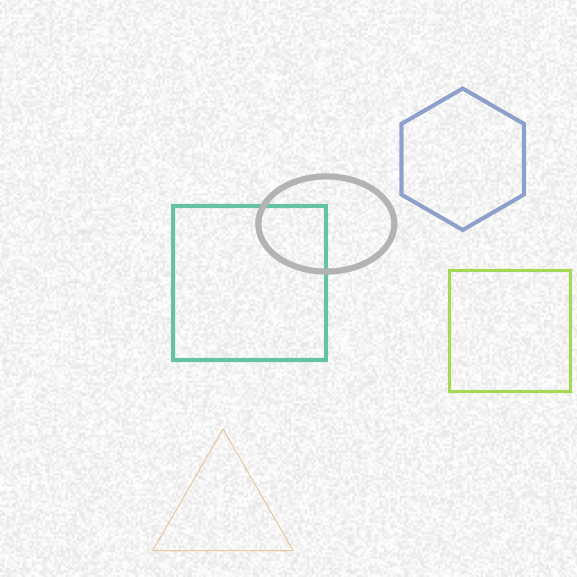[{"shape": "square", "thickness": 2, "radius": 0.66, "center": [0.432, 0.509]}, {"shape": "hexagon", "thickness": 2, "radius": 0.61, "center": [0.801, 0.723]}, {"shape": "square", "thickness": 1.5, "radius": 0.52, "center": [0.882, 0.427]}, {"shape": "triangle", "thickness": 0.5, "radius": 0.7, "center": [0.386, 0.116]}, {"shape": "oval", "thickness": 3, "radius": 0.59, "center": [0.565, 0.611]}]